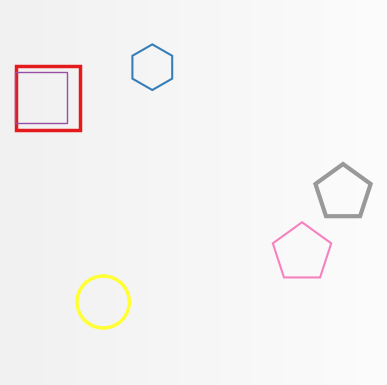[{"shape": "square", "thickness": 2.5, "radius": 0.41, "center": [0.124, 0.745]}, {"shape": "hexagon", "thickness": 1.5, "radius": 0.3, "center": [0.393, 0.825]}, {"shape": "square", "thickness": 1, "radius": 0.33, "center": [0.106, 0.746]}, {"shape": "circle", "thickness": 2.5, "radius": 0.34, "center": [0.266, 0.216]}, {"shape": "pentagon", "thickness": 1.5, "radius": 0.4, "center": [0.779, 0.343]}, {"shape": "pentagon", "thickness": 3, "radius": 0.37, "center": [0.885, 0.499]}]